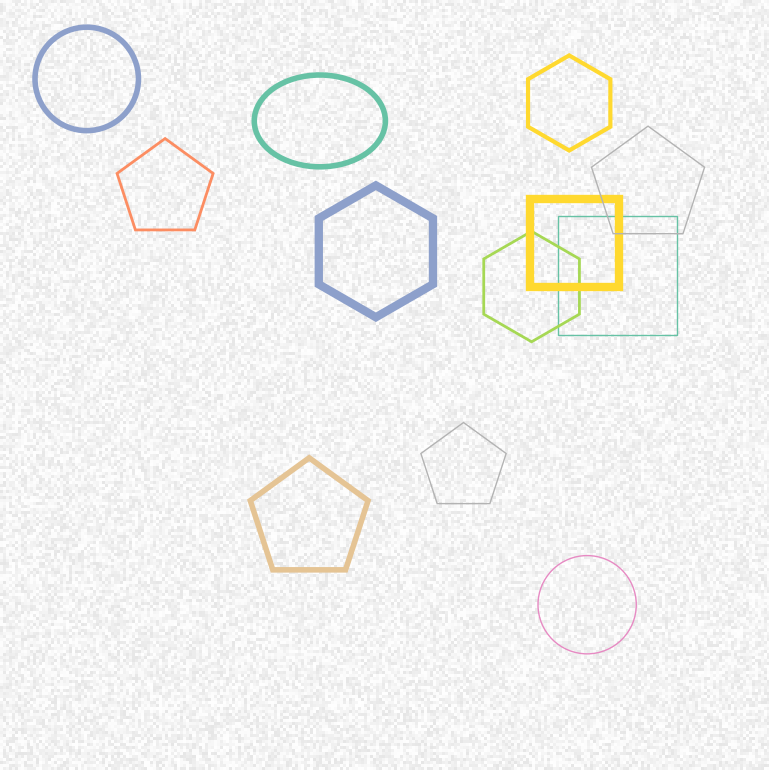[{"shape": "square", "thickness": 0.5, "radius": 0.39, "center": [0.802, 0.642]}, {"shape": "oval", "thickness": 2, "radius": 0.43, "center": [0.415, 0.843]}, {"shape": "pentagon", "thickness": 1, "radius": 0.33, "center": [0.214, 0.754]}, {"shape": "hexagon", "thickness": 3, "radius": 0.43, "center": [0.488, 0.674]}, {"shape": "circle", "thickness": 2, "radius": 0.34, "center": [0.113, 0.898]}, {"shape": "circle", "thickness": 0.5, "radius": 0.32, "center": [0.763, 0.215]}, {"shape": "hexagon", "thickness": 1, "radius": 0.36, "center": [0.69, 0.628]}, {"shape": "square", "thickness": 3, "radius": 0.29, "center": [0.746, 0.684]}, {"shape": "hexagon", "thickness": 1.5, "radius": 0.31, "center": [0.739, 0.866]}, {"shape": "pentagon", "thickness": 2, "radius": 0.4, "center": [0.402, 0.325]}, {"shape": "pentagon", "thickness": 0.5, "radius": 0.39, "center": [0.842, 0.759]}, {"shape": "pentagon", "thickness": 0.5, "radius": 0.29, "center": [0.602, 0.393]}]